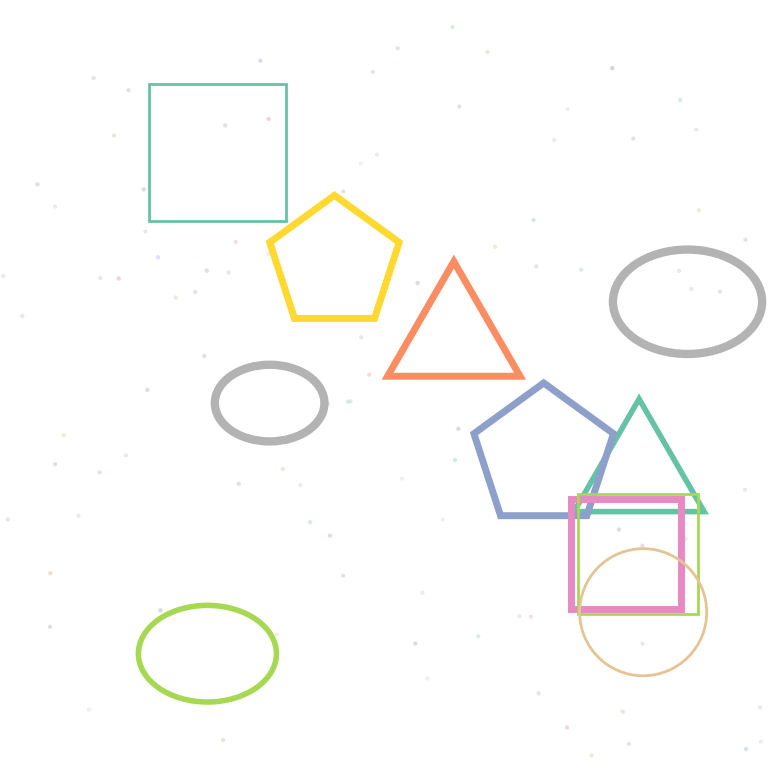[{"shape": "triangle", "thickness": 2, "radius": 0.49, "center": [0.83, 0.384]}, {"shape": "square", "thickness": 1, "radius": 0.44, "center": [0.282, 0.802]}, {"shape": "triangle", "thickness": 2.5, "radius": 0.5, "center": [0.589, 0.561]}, {"shape": "pentagon", "thickness": 2.5, "radius": 0.48, "center": [0.706, 0.407]}, {"shape": "square", "thickness": 2.5, "radius": 0.36, "center": [0.813, 0.28]}, {"shape": "oval", "thickness": 2, "radius": 0.45, "center": [0.269, 0.151]}, {"shape": "square", "thickness": 1, "radius": 0.39, "center": [0.829, 0.28]}, {"shape": "pentagon", "thickness": 2.5, "radius": 0.44, "center": [0.434, 0.658]}, {"shape": "circle", "thickness": 1, "radius": 0.41, "center": [0.835, 0.205]}, {"shape": "oval", "thickness": 3, "radius": 0.36, "center": [0.35, 0.477]}, {"shape": "oval", "thickness": 3, "radius": 0.48, "center": [0.893, 0.608]}]